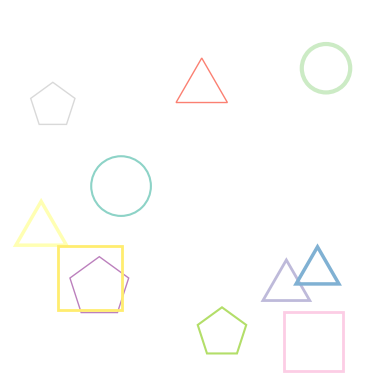[{"shape": "circle", "thickness": 1.5, "radius": 0.39, "center": [0.314, 0.517]}, {"shape": "triangle", "thickness": 2.5, "radius": 0.38, "center": [0.107, 0.401]}, {"shape": "triangle", "thickness": 2, "radius": 0.35, "center": [0.744, 0.255]}, {"shape": "triangle", "thickness": 1, "radius": 0.39, "center": [0.524, 0.772]}, {"shape": "triangle", "thickness": 2.5, "radius": 0.32, "center": [0.825, 0.295]}, {"shape": "pentagon", "thickness": 1.5, "radius": 0.33, "center": [0.577, 0.136]}, {"shape": "square", "thickness": 2, "radius": 0.38, "center": [0.815, 0.113]}, {"shape": "pentagon", "thickness": 1, "radius": 0.3, "center": [0.137, 0.726]}, {"shape": "pentagon", "thickness": 1, "radius": 0.4, "center": [0.258, 0.253]}, {"shape": "circle", "thickness": 3, "radius": 0.31, "center": [0.847, 0.823]}, {"shape": "square", "thickness": 2, "radius": 0.41, "center": [0.234, 0.277]}]